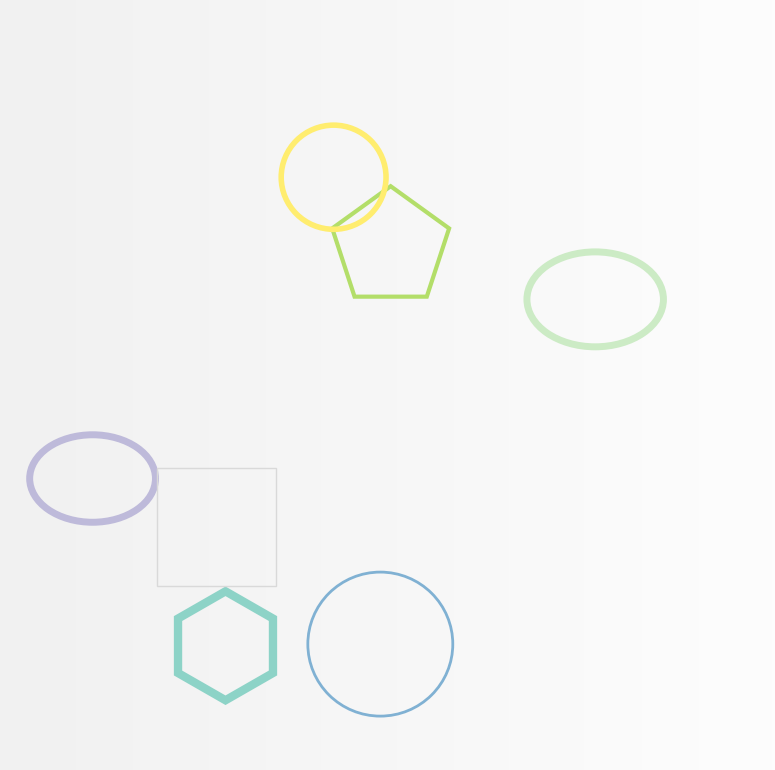[{"shape": "hexagon", "thickness": 3, "radius": 0.35, "center": [0.291, 0.161]}, {"shape": "oval", "thickness": 2.5, "radius": 0.41, "center": [0.119, 0.379]}, {"shape": "circle", "thickness": 1, "radius": 0.47, "center": [0.491, 0.164]}, {"shape": "pentagon", "thickness": 1.5, "radius": 0.4, "center": [0.504, 0.679]}, {"shape": "square", "thickness": 0.5, "radius": 0.38, "center": [0.279, 0.316]}, {"shape": "oval", "thickness": 2.5, "radius": 0.44, "center": [0.768, 0.611]}, {"shape": "circle", "thickness": 2, "radius": 0.34, "center": [0.43, 0.77]}]